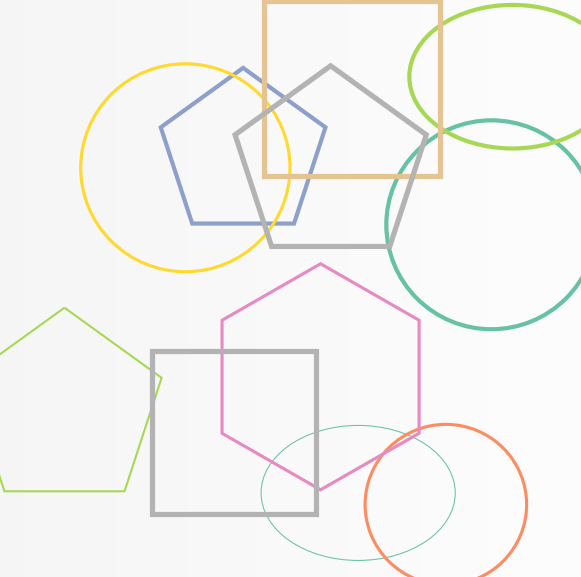[{"shape": "circle", "thickness": 2, "radius": 0.9, "center": [0.845, 0.61]}, {"shape": "oval", "thickness": 0.5, "radius": 0.84, "center": [0.616, 0.146]}, {"shape": "circle", "thickness": 1.5, "radius": 0.69, "center": [0.767, 0.125]}, {"shape": "pentagon", "thickness": 2, "radius": 0.74, "center": [0.418, 0.733]}, {"shape": "hexagon", "thickness": 1.5, "radius": 0.98, "center": [0.552, 0.347]}, {"shape": "oval", "thickness": 2, "radius": 0.89, "center": [0.882, 0.866]}, {"shape": "pentagon", "thickness": 1, "radius": 0.88, "center": [0.111, 0.291]}, {"shape": "circle", "thickness": 1.5, "radius": 0.9, "center": [0.319, 0.709]}, {"shape": "square", "thickness": 2.5, "radius": 0.76, "center": [0.606, 0.846]}, {"shape": "square", "thickness": 2.5, "radius": 0.71, "center": [0.402, 0.25]}, {"shape": "pentagon", "thickness": 2.5, "radius": 0.86, "center": [0.569, 0.712]}]